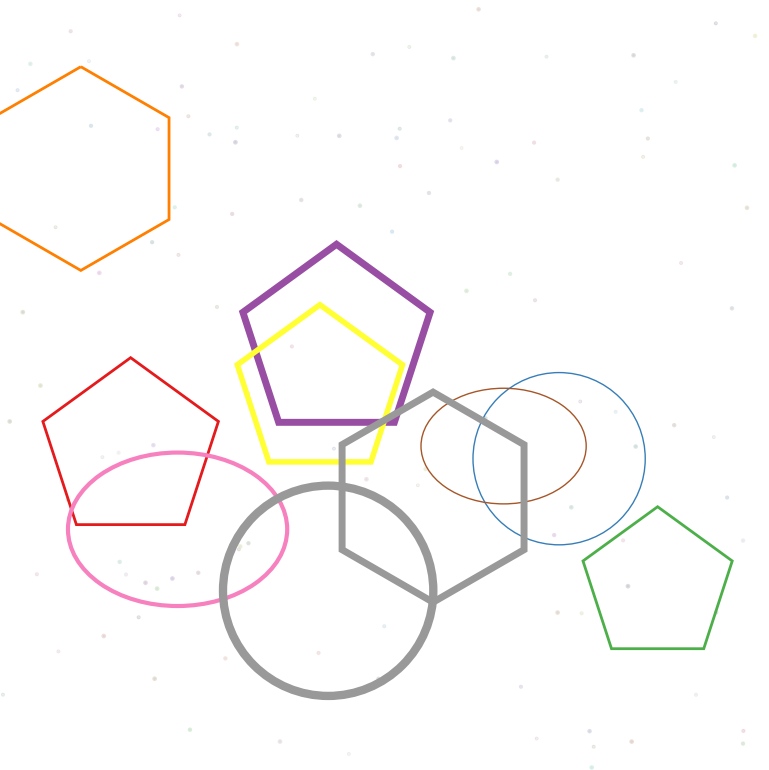[{"shape": "pentagon", "thickness": 1, "radius": 0.6, "center": [0.17, 0.416]}, {"shape": "circle", "thickness": 0.5, "radius": 0.56, "center": [0.726, 0.404]}, {"shape": "pentagon", "thickness": 1, "radius": 0.51, "center": [0.854, 0.24]}, {"shape": "pentagon", "thickness": 2.5, "radius": 0.64, "center": [0.437, 0.555]}, {"shape": "hexagon", "thickness": 1, "radius": 0.66, "center": [0.105, 0.781]}, {"shape": "pentagon", "thickness": 2, "radius": 0.56, "center": [0.415, 0.491]}, {"shape": "oval", "thickness": 0.5, "radius": 0.54, "center": [0.654, 0.421]}, {"shape": "oval", "thickness": 1.5, "radius": 0.71, "center": [0.231, 0.313]}, {"shape": "hexagon", "thickness": 2.5, "radius": 0.68, "center": [0.562, 0.354]}, {"shape": "circle", "thickness": 3, "radius": 0.68, "center": [0.426, 0.233]}]